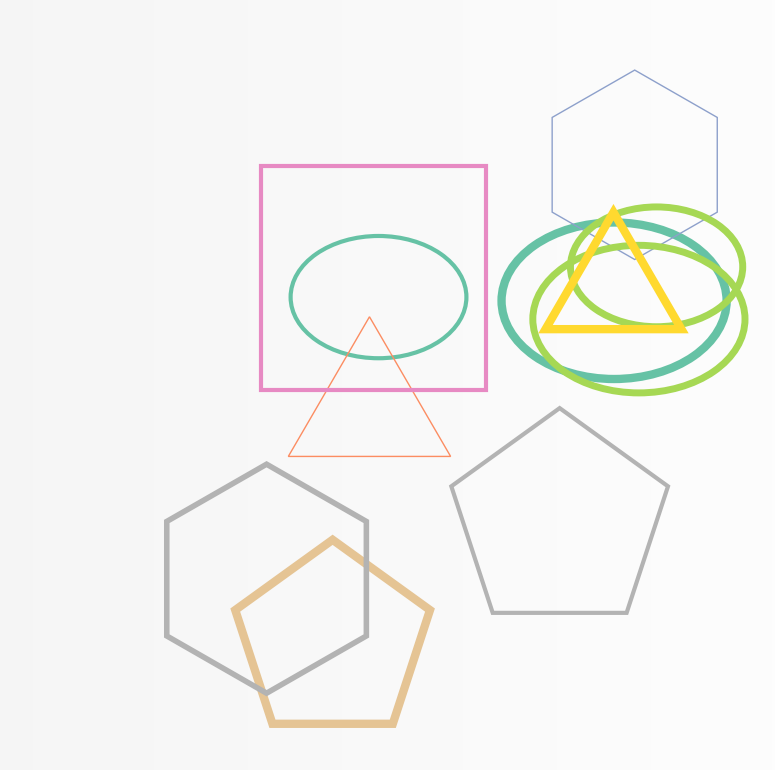[{"shape": "oval", "thickness": 1.5, "radius": 0.57, "center": [0.488, 0.614]}, {"shape": "oval", "thickness": 3, "radius": 0.73, "center": [0.792, 0.609]}, {"shape": "triangle", "thickness": 0.5, "radius": 0.6, "center": [0.477, 0.468]}, {"shape": "hexagon", "thickness": 0.5, "radius": 0.61, "center": [0.819, 0.786]}, {"shape": "square", "thickness": 1.5, "radius": 0.73, "center": [0.482, 0.639]}, {"shape": "oval", "thickness": 2.5, "radius": 0.56, "center": [0.847, 0.653]}, {"shape": "oval", "thickness": 2.5, "radius": 0.68, "center": [0.824, 0.586]}, {"shape": "triangle", "thickness": 3, "radius": 0.51, "center": [0.792, 0.623]}, {"shape": "pentagon", "thickness": 3, "radius": 0.66, "center": [0.429, 0.167]}, {"shape": "hexagon", "thickness": 2, "radius": 0.74, "center": [0.344, 0.248]}, {"shape": "pentagon", "thickness": 1.5, "radius": 0.73, "center": [0.722, 0.323]}]